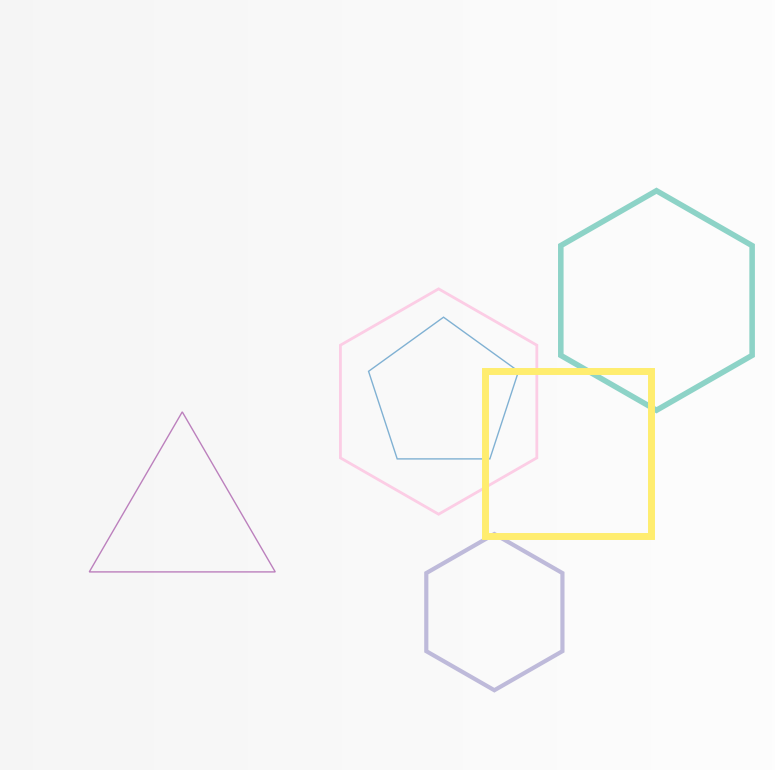[{"shape": "hexagon", "thickness": 2, "radius": 0.71, "center": [0.847, 0.61]}, {"shape": "hexagon", "thickness": 1.5, "radius": 0.51, "center": [0.638, 0.205]}, {"shape": "pentagon", "thickness": 0.5, "radius": 0.51, "center": [0.572, 0.486]}, {"shape": "hexagon", "thickness": 1, "radius": 0.73, "center": [0.566, 0.479]}, {"shape": "triangle", "thickness": 0.5, "radius": 0.69, "center": [0.235, 0.327]}, {"shape": "square", "thickness": 2.5, "radius": 0.54, "center": [0.733, 0.411]}]